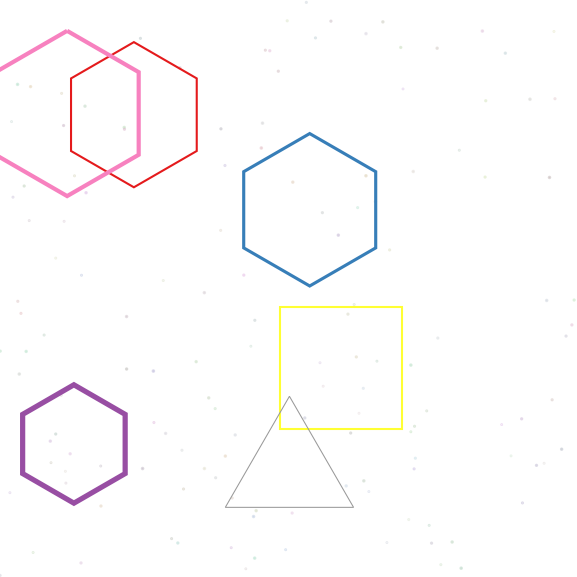[{"shape": "hexagon", "thickness": 1, "radius": 0.63, "center": [0.232, 0.801]}, {"shape": "hexagon", "thickness": 1.5, "radius": 0.66, "center": [0.536, 0.636]}, {"shape": "hexagon", "thickness": 2.5, "radius": 0.51, "center": [0.128, 0.23]}, {"shape": "square", "thickness": 1, "radius": 0.53, "center": [0.59, 0.362]}, {"shape": "hexagon", "thickness": 2, "radius": 0.72, "center": [0.116, 0.803]}, {"shape": "triangle", "thickness": 0.5, "radius": 0.64, "center": [0.501, 0.185]}]